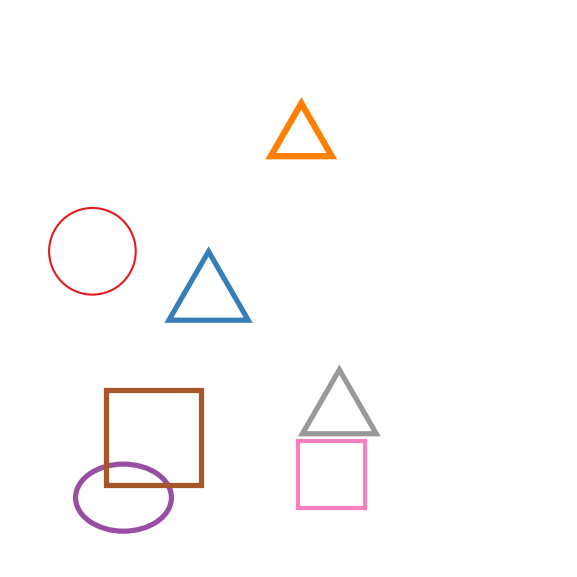[{"shape": "circle", "thickness": 1, "radius": 0.38, "center": [0.16, 0.564]}, {"shape": "triangle", "thickness": 2.5, "radius": 0.4, "center": [0.361, 0.484]}, {"shape": "oval", "thickness": 2.5, "radius": 0.41, "center": [0.214, 0.137]}, {"shape": "triangle", "thickness": 3, "radius": 0.3, "center": [0.522, 0.759]}, {"shape": "square", "thickness": 2.5, "radius": 0.41, "center": [0.266, 0.242]}, {"shape": "square", "thickness": 2, "radius": 0.29, "center": [0.574, 0.178]}, {"shape": "triangle", "thickness": 2.5, "radius": 0.37, "center": [0.588, 0.285]}]